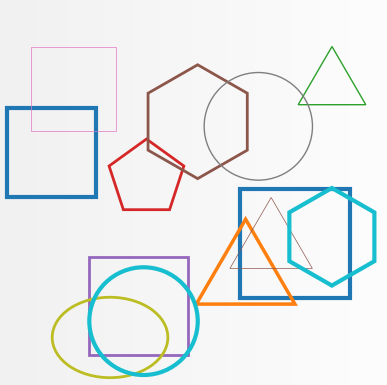[{"shape": "square", "thickness": 3, "radius": 0.71, "center": [0.761, 0.367]}, {"shape": "square", "thickness": 3, "radius": 0.58, "center": [0.133, 0.604]}, {"shape": "triangle", "thickness": 2.5, "radius": 0.73, "center": [0.634, 0.284]}, {"shape": "triangle", "thickness": 1, "radius": 0.5, "center": [0.857, 0.778]}, {"shape": "pentagon", "thickness": 2, "radius": 0.51, "center": [0.378, 0.537]}, {"shape": "square", "thickness": 2, "radius": 0.64, "center": [0.358, 0.205]}, {"shape": "triangle", "thickness": 0.5, "radius": 0.61, "center": [0.7, 0.364]}, {"shape": "hexagon", "thickness": 2, "radius": 0.74, "center": [0.51, 0.684]}, {"shape": "square", "thickness": 0.5, "radius": 0.55, "center": [0.189, 0.769]}, {"shape": "circle", "thickness": 1, "radius": 0.7, "center": [0.667, 0.672]}, {"shape": "oval", "thickness": 2, "radius": 0.75, "center": [0.284, 0.123]}, {"shape": "circle", "thickness": 3, "radius": 0.7, "center": [0.37, 0.166]}, {"shape": "hexagon", "thickness": 3, "radius": 0.63, "center": [0.856, 0.385]}]